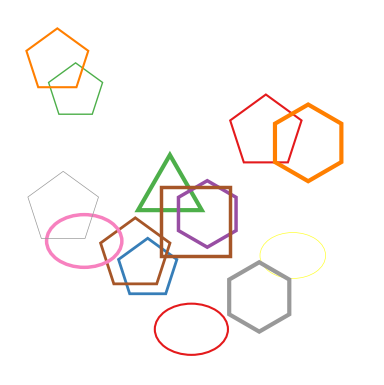[{"shape": "pentagon", "thickness": 1.5, "radius": 0.49, "center": [0.691, 0.657]}, {"shape": "oval", "thickness": 1.5, "radius": 0.47, "center": [0.497, 0.145]}, {"shape": "pentagon", "thickness": 2, "radius": 0.4, "center": [0.384, 0.301]}, {"shape": "pentagon", "thickness": 1, "radius": 0.37, "center": [0.196, 0.763]}, {"shape": "triangle", "thickness": 3, "radius": 0.48, "center": [0.441, 0.502]}, {"shape": "hexagon", "thickness": 2.5, "radius": 0.43, "center": [0.538, 0.444]}, {"shape": "pentagon", "thickness": 1.5, "radius": 0.42, "center": [0.149, 0.842]}, {"shape": "hexagon", "thickness": 3, "radius": 0.5, "center": [0.8, 0.629]}, {"shape": "oval", "thickness": 0.5, "radius": 0.43, "center": [0.761, 0.336]}, {"shape": "square", "thickness": 2.5, "radius": 0.45, "center": [0.508, 0.424]}, {"shape": "pentagon", "thickness": 2, "radius": 0.47, "center": [0.351, 0.339]}, {"shape": "oval", "thickness": 2.5, "radius": 0.49, "center": [0.219, 0.374]}, {"shape": "hexagon", "thickness": 3, "radius": 0.45, "center": [0.673, 0.229]}, {"shape": "pentagon", "thickness": 0.5, "radius": 0.48, "center": [0.164, 0.459]}]